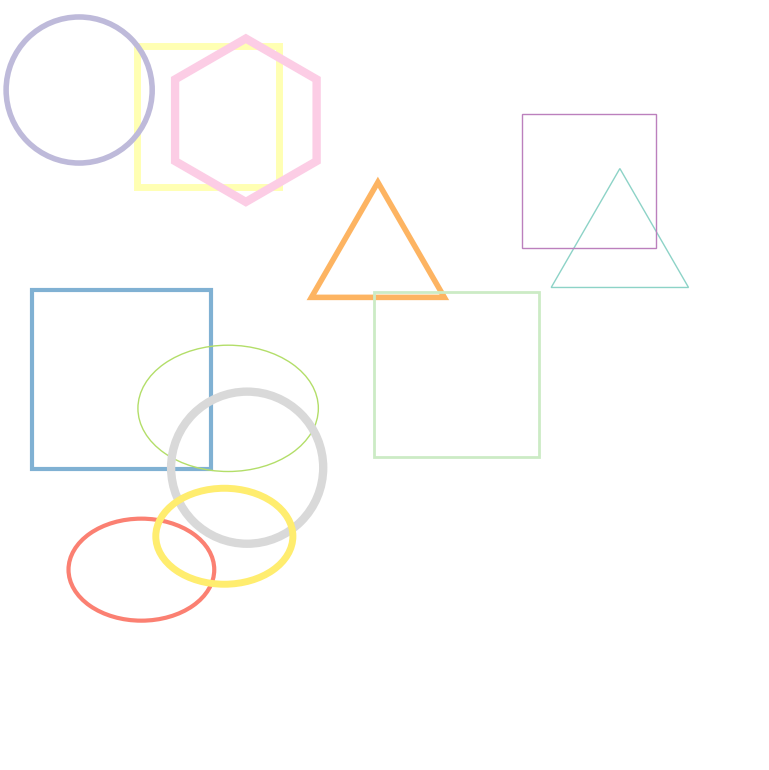[{"shape": "triangle", "thickness": 0.5, "radius": 0.51, "center": [0.805, 0.678]}, {"shape": "square", "thickness": 2.5, "radius": 0.46, "center": [0.27, 0.849]}, {"shape": "circle", "thickness": 2, "radius": 0.47, "center": [0.103, 0.883]}, {"shape": "oval", "thickness": 1.5, "radius": 0.47, "center": [0.184, 0.26]}, {"shape": "square", "thickness": 1.5, "radius": 0.58, "center": [0.157, 0.507]}, {"shape": "triangle", "thickness": 2, "radius": 0.5, "center": [0.491, 0.664]}, {"shape": "oval", "thickness": 0.5, "radius": 0.59, "center": [0.296, 0.47]}, {"shape": "hexagon", "thickness": 3, "radius": 0.53, "center": [0.319, 0.844]}, {"shape": "circle", "thickness": 3, "radius": 0.49, "center": [0.321, 0.393]}, {"shape": "square", "thickness": 0.5, "radius": 0.43, "center": [0.765, 0.765]}, {"shape": "square", "thickness": 1, "radius": 0.54, "center": [0.593, 0.514]}, {"shape": "oval", "thickness": 2.5, "radius": 0.45, "center": [0.291, 0.304]}]